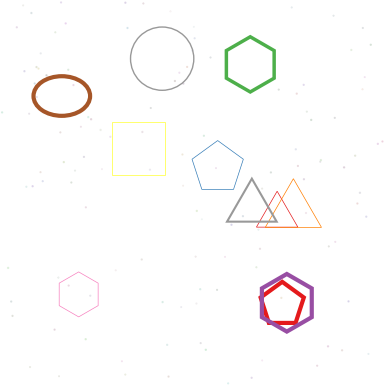[{"shape": "triangle", "thickness": 0.5, "radius": 0.31, "center": [0.72, 0.441]}, {"shape": "pentagon", "thickness": 3, "radius": 0.3, "center": [0.733, 0.209]}, {"shape": "pentagon", "thickness": 0.5, "radius": 0.35, "center": [0.565, 0.565]}, {"shape": "hexagon", "thickness": 2.5, "radius": 0.36, "center": [0.65, 0.833]}, {"shape": "hexagon", "thickness": 3, "radius": 0.37, "center": [0.745, 0.214]}, {"shape": "triangle", "thickness": 0.5, "radius": 0.42, "center": [0.762, 0.452]}, {"shape": "square", "thickness": 0.5, "radius": 0.34, "center": [0.36, 0.614]}, {"shape": "oval", "thickness": 3, "radius": 0.37, "center": [0.161, 0.751]}, {"shape": "hexagon", "thickness": 0.5, "radius": 0.29, "center": [0.204, 0.235]}, {"shape": "triangle", "thickness": 1.5, "radius": 0.37, "center": [0.654, 0.461]}, {"shape": "circle", "thickness": 1, "radius": 0.41, "center": [0.421, 0.848]}]